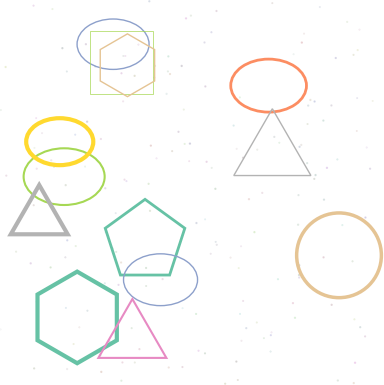[{"shape": "pentagon", "thickness": 2, "radius": 0.54, "center": [0.377, 0.374]}, {"shape": "hexagon", "thickness": 3, "radius": 0.59, "center": [0.2, 0.176]}, {"shape": "oval", "thickness": 2, "radius": 0.49, "center": [0.698, 0.778]}, {"shape": "oval", "thickness": 1, "radius": 0.47, "center": [0.294, 0.885]}, {"shape": "oval", "thickness": 1, "radius": 0.48, "center": [0.417, 0.273]}, {"shape": "triangle", "thickness": 1.5, "radius": 0.51, "center": [0.344, 0.121]}, {"shape": "oval", "thickness": 1.5, "radius": 0.53, "center": [0.167, 0.541]}, {"shape": "square", "thickness": 0.5, "radius": 0.41, "center": [0.315, 0.837]}, {"shape": "oval", "thickness": 3, "radius": 0.44, "center": [0.155, 0.632]}, {"shape": "hexagon", "thickness": 1, "radius": 0.41, "center": [0.331, 0.831]}, {"shape": "circle", "thickness": 2.5, "radius": 0.55, "center": [0.881, 0.337]}, {"shape": "triangle", "thickness": 3, "radius": 0.43, "center": [0.102, 0.434]}, {"shape": "triangle", "thickness": 1, "radius": 0.58, "center": [0.707, 0.602]}]